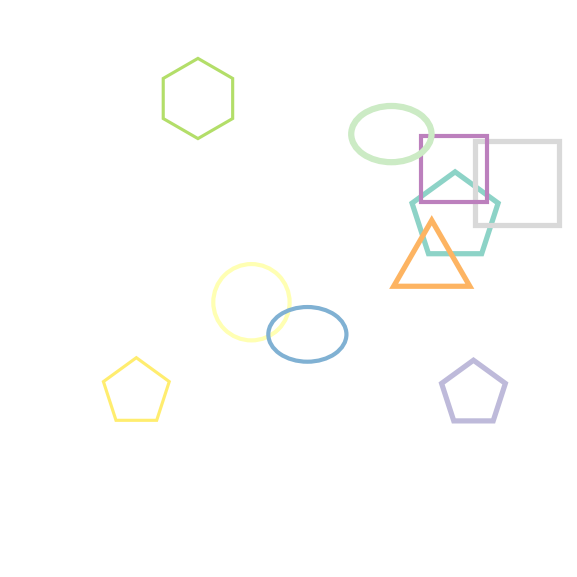[{"shape": "pentagon", "thickness": 2.5, "radius": 0.39, "center": [0.788, 0.623]}, {"shape": "circle", "thickness": 2, "radius": 0.33, "center": [0.435, 0.476]}, {"shape": "pentagon", "thickness": 2.5, "radius": 0.29, "center": [0.82, 0.317]}, {"shape": "oval", "thickness": 2, "radius": 0.34, "center": [0.532, 0.42]}, {"shape": "triangle", "thickness": 2.5, "radius": 0.38, "center": [0.748, 0.542]}, {"shape": "hexagon", "thickness": 1.5, "radius": 0.35, "center": [0.343, 0.829]}, {"shape": "square", "thickness": 2.5, "radius": 0.37, "center": [0.895, 0.683]}, {"shape": "square", "thickness": 2, "radius": 0.29, "center": [0.786, 0.706]}, {"shape": "oval", "thickness": 3, "radius": 0.35, "center": [0.678, 0.767]}, {"shape": "pentagon", "thickness": 1.5, "radius": 0.3, "center": [0.236, 0.32]}]